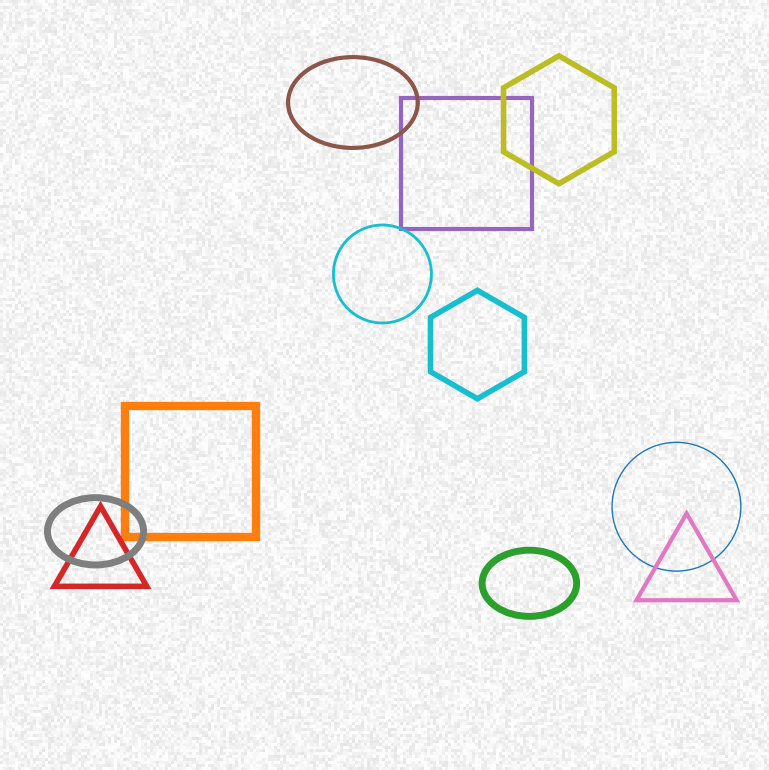[{"shape": "circle", "thickness": 0.5, "radius": 0.42, "center": [0.879, 0.342]}, {"shape": "square", "thickness": 3, "radius": 0.42, "center": [0.247, 0.388]}, {"shape": "oval", "thickness": 2.5, "radius": 0.31, "center": [0.688, 0.242]}, {"shape": "triangle", "thickness": 2, "radius": 0.35, "center": [0.131, 0.273]}, {"shape": "square", "thickness": 1.5, "radius": 0.43, "center": [0.606, 0.788]}, {"shape": "oval", "thickness": 1.5, "radius": 0.42, "center": [0.458, 0.867]}, {"shape": "triangle", "thickness": 1.5, "radius": 0.38, "center": [0.892, 0.258]}, {"shape": "oval", "thickness": 2.5, "radius": 0.31, "center": [0.124, 0.31]}, {"shape": "hexagon", "thickness": 2, "radius": 0.42, "center": [0.726, 0.844]}, {"shape": "circle", "thickness": 1, "radius": 0.32, "center": [0.497, 0.644]}, {"shape": "hexagon", "thickness": 2, "radius": 0.35, "center": [0.62, 0.553]}]